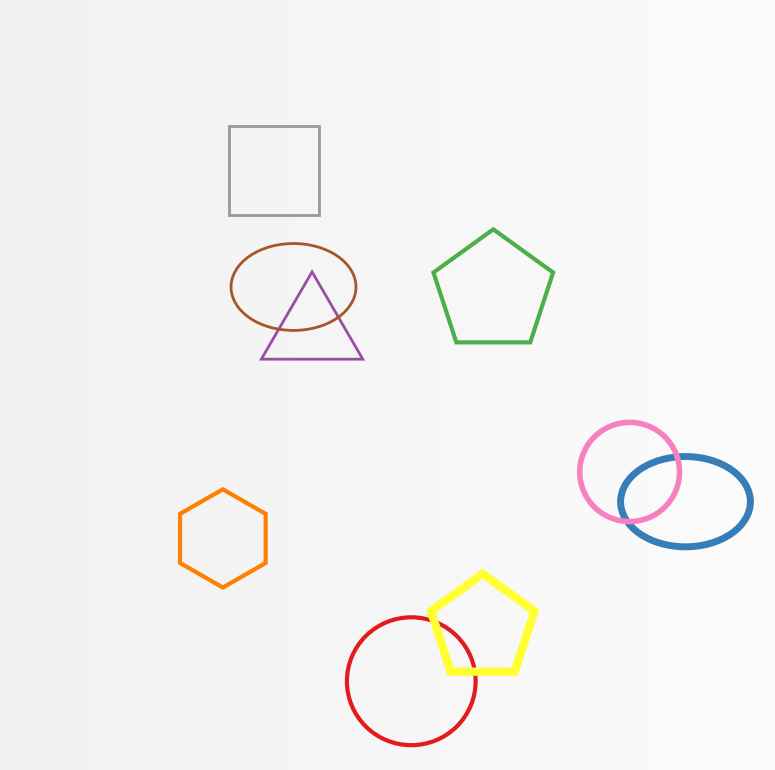[{"shape": "circle", "thickness": 1.5, "radius": 0.42, "center": [0.531, 0.115]}, {"shape": "oval", "thickness": 2.5, "radius": 0.42, "center": [0.885, 0.348]}, {"shape": "pentagon", "thickness": 1.5, "radius": 0.41, "center": [0.637, 0.621]}, {"shape": "triangle", "thickness": 1, "radius": 0.38, "center": [0.403, 0.571]}, {"shape": "hexagon", "thickness": 1.5, "radius": 0.32, "center": [0.288, 0.301]}, {"shape": "pentagon", "thickness": 3, "radius": 0.35, "center": [0.623, 0.185]}, {"shape": "oval", "thickness": 1, "radius": 0.4, "center": [0.379, 0.627]}, {"shape": "circle", "thickness": 2, "radius": 0.32, "center": [0.812, 0.387]}, {"shape": "square", "thickness": 1, "radius": 0.29, "center": [0.353, 0.779]}]